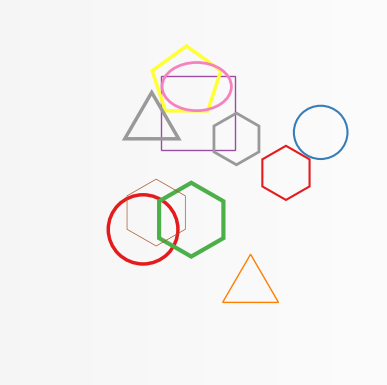[{"shape": "hexagon", "thickness": 1.5, "radius": 0.35, "center": [0.738, 0.551]}, {"shape": "circle", "thickness": 2.5, "radius": 0.45, "center": [0.369, 0.404]}, {"shape": "circle", "thickness": 1.5, "radius": 0.35, "center": [0.828, 0.656]}, {"shape": "hexagon", "thickness": 3, "radius": 0.48, "center": [0.494, 0.429]}, {"shape": "square", "thickness": 1, "radius": 0.48, "center": [0.511, 0.707]}, {"shape": "triangle", "thickness": 1, "radius": 0.42, "center": [0.647, 0.256]}, {"shape": "pentagon", "thickness": 2.5, "radius": 0.47, "center": [0.481, 0.787]}, {"shape": "hexagon", "thickness": 0.5, "radius": 0.43, "center": [0.403, 0.448]}, {"shape": "oval", "thickness": 2, "radius": 0.45, "center": [0.508, 0.775]}, {"shape": "hexagon", "thickness": 2, "radius": 0.34, "center": [0.61, 0.639]}, {"shape": "triangle", "thickness": 2.5, "radius": 0.4, "center": [0.392, 0.68]}]